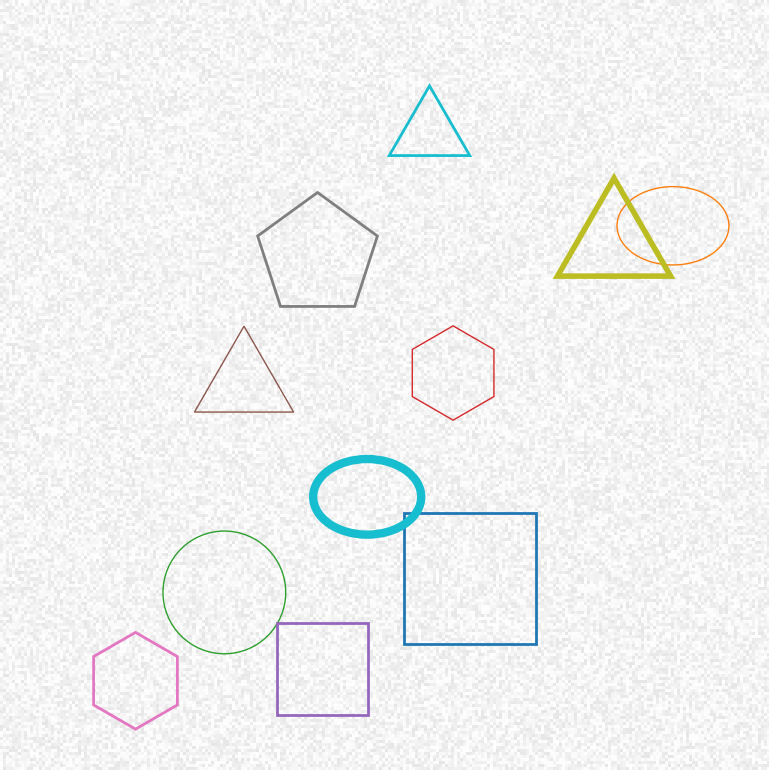[{"shape": "square", "thickness": 1, "radius": 0.43, "center": [0.61, 0.249]}, {"shape": "oval", "thickness": 0.5, "radius": 0.36, "center": [0.874, 0.707]}, {"shape": "circle", "thickness": 0.5, "radius": 0.4, "center": [0.291, 0.231]}, {"shape": "hexagon", "thickness": 0.5, "radius": 0.31, "center": [0.588, 0.516]}, {"shape": "square", "thickness": 1, "radius": 0.3, "center": [0.419, 0.131]}, {"shape": "triangle", "thickness": 0.5, "radius": 0.37, "center": [0.317, 0.502]}, {"shape": "hexagon", "thickness": 1, "radius": 0.31, "center": [0.176, 0.116]}, {"shape": "pentagon", "thickness": 1, "radius": 0.41, "center": [0.412, 0.668]}, {"shape": "triangle", "thickness": 2, "radius": 0.42, "center": [0.797, 0.684]}, {"shape": "oval", "thickness": 3, "radius": 0.35, "center": [0.477, 0.355]}, {"shape": "triangle", "thickness": 1, "radius": 0.3, "center": [0.558, 0.828]}]